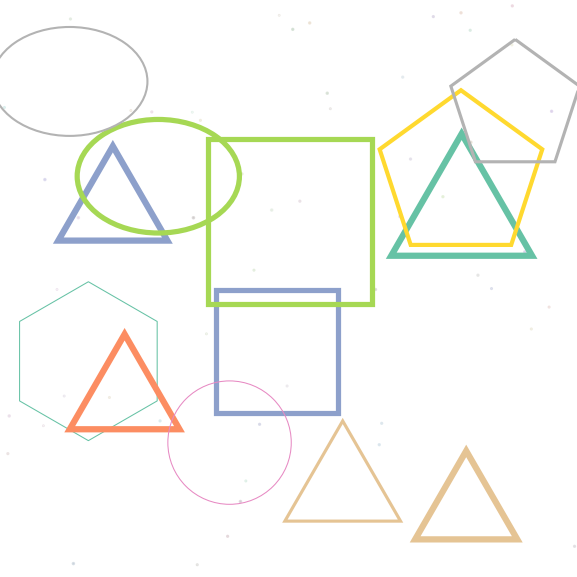[{"shape": "hexagon", "thickness": 0.5, "radius": 0.69, "center": [0.153, 0.374]}, {"shape": "triangle", "thickness": 3, "radius": 0.7, "center": [0.799, 0.627]}, {"shape": "triangle", "thickness": 3, "radius": 0.55, "center": [0.216, 0.311]}, {"shape": "triangle", "thickness": 3, "radius": 0.55, "center": [0.195, 0.637]}, {"shape": "square", "thickness": 2.5, "radius": 0.53, "center": [0.48, 0.391]}, {"shape": "circle", "thickness": 0.5, "radius": 0.53, "center": [0.397, 0.233]}, {"shape": "square", "thickness": 2.5, "radius": 0.71, "center": [0.502, 0.616]}, {"shape": "oval", "thickness": 2.5, "radius": 0.7, "center": [0.274, 0.694]}, {"shape": "pentagon", "thickness": 2, "radius": 0.74, "center": [0.798, 0.695]}, {"shape": "triangle", "thickness": 3, "radius": 0.51, "center": [0.807, 0.116]}, {"shape": "triangle", "thickness": 1.5, "radius": 0.58, "center": [0.593, 0.155]}, {"shape": "pentagon", "thickness": 1.5, "radius": 0.59, "center": [0.892, 0.814]}, {"shape": "oval", "thickness": 1, "radius": 0.67, "center": [0.121, 0.858]}]